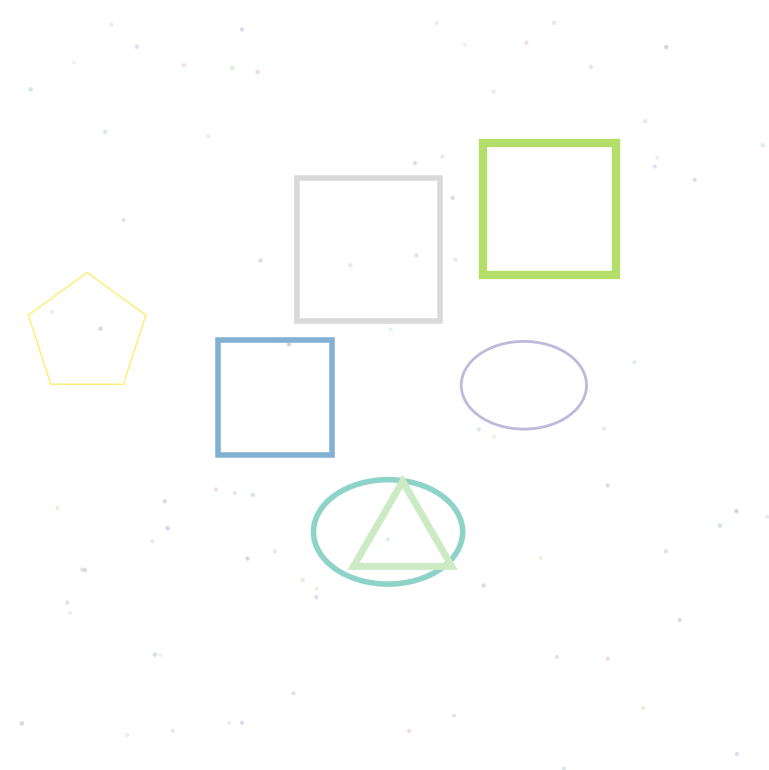[{"shape": "oval", "thickness": 2, "radius": 0.48, "center": [0.504, 0.309]}, {"shape": "oval", "thickness": 1, "radius": 0.41, "center": [0.68, 0.5]}, {"shape": "square", "thickness": 2, "radius": 0.37, "center": [0.357, 0.484]}, {"shape": "square", "thickness": 3, "radius": 0.43, "center": [0.714, 0.729]}, {"shape": "square", "thickness": 2, "radius": 0.46, "center": [0.479, 0.676]}, {"shape": "triangle", "thickness": 2.5, "radius": 0.37, "center": [0.523, 0.301]}, {"shape": "pentagon", "thickness": 0.5, "radius": 0.4, "center": [0.113, 0.566]}]